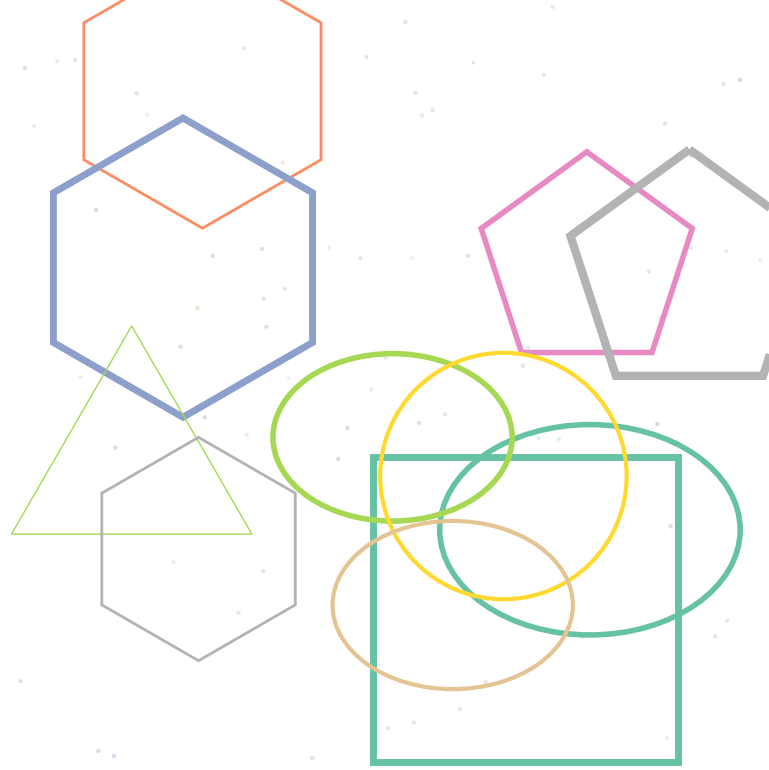[{"shape": "oval", "thickness": 2, "radius": 0.98, "center": [0.766, 0.312]}, {"shape": "square", "thickness": 2.5, "radius": 0.99, "center": [0.682, 0.209]}, {"shape": "hexagon", "thickness": 1, "radius": 0.89, "center": [0.263, 0.881]}, {"shape": "hexagon", "thickness": 2.5, "radius": 0.97, "center": [0.238, 0.652]}, {"shape": "pentagon", "thickness": 2, "radius": 0.72, "center": [0.762, 0.659]}, {"shape": "triangle", "thickness": 0.5, "radius": 0.9, "center": [0.171, 0.396]}, {"shape": "oval", "thickness": 2, "radius": 0.78, "center": [0.51, 0.432]}, {"shape": "circle", "thickness": 1.5, "radius": 0.8, "center": [0.654, 0.382]}, {"shape": "oval", "thickness": 1.5, "radius": 0.78, "center": [0.588, 0.214]}, {"shape": "hexagon", "thickness": 1, "radius": 0.73, "center": [0.258, 0.287]}, {"shape": "pentagon", "thickness": 3, "radius": 0.81, "center": [0.895, 0.643]}]